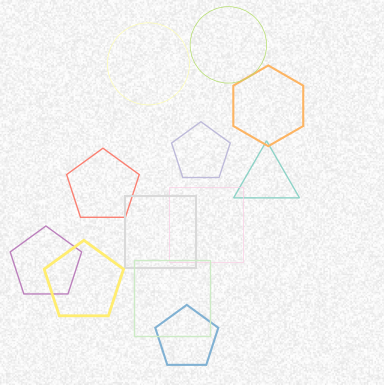[{"shape": "triangle", "thickness": 1, "radius": 0.49, "center": [0.692, 0.535]}, {"shape": "circle", "thickness": 0.5, "radius": 0.53, "center": [0.386, 0.834]}, {"shape": "pentagon", "thickness": 1, "radius": 0.4, "center": [0.522, 0.604]}, {"shape": "pentagon", "thickness": 1, "radius": 0.5, "center": [0.267, 0.516]}, {"shape": "pentagon", "thickness": 1.5, "radius": 0.43, "center": [0.485, 0.122]}, {"shape": "hexagon", "thickness": 1.5, "radius": 0.52, "center": [0.697, 0.725]}, {"shape": "circle", "thickness": 0.5, "radius": 0.5, "center": [0.593, 0.883]}, {"shape": "square", "thickness": 0.5, "radius": 0.48, "center": [0.535, 0.417]}, {"shape": "square", "thickness": 1.5, "radius": 0.46, "center": [0.417, 0.398]}, {"shape": "pentagon", "thickness": 1, "radius": 0.49, "center": [0.119, 0.315]}, {"shape": "square", "thickness": 1, "radius": 0.5, "center": [0.447, 0.226]}, {"shape": "pentagon", "thickness": 2, "radius": 0.54, "center": [0.218, 0.267]}]